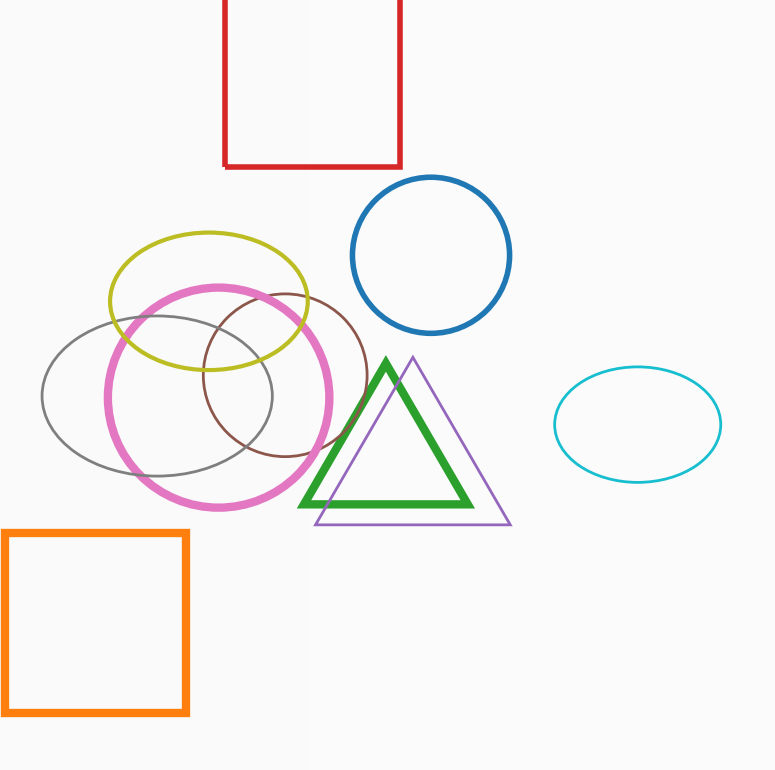[{"shape": "circle", "thickness": 2, "radius": 0.51, "center": [0.556, 0.668]}, {"shape": "square", "thickness": 3, "radius": 0.58, "center": [0.123, 0.191]}, {"shape": "triangle", "thickness": 3, "radius": 0.61, "center": [0.498, 0.406]}, {"shape": "square", "thickness": 2, "radius": 0.57, "center": [0.403, 0.897]}, {"shape": "triangle", "thickness": 1, "radius": 0.73, "center": [0.533, 0.391]}, {"shape": "circle", "thickness": 1, "radius": 0.53, "center": [0.368, 0.513]}, {"shape": "circle", "thickness": 3, "radius": 0.71, "center": [0.282, 0.484]}, {"shape": "oval", "thickness": 1, "radius": 0.74, "center": [0.203, 0.486]}, {"shape": "oval", "thickness": 1.5, "radius": 0.64, "center": [0.27, 0.609]}, {"shape": "oval", "thickness": 1, "radius": 0.54, "center": [0.823, 0.449]}]